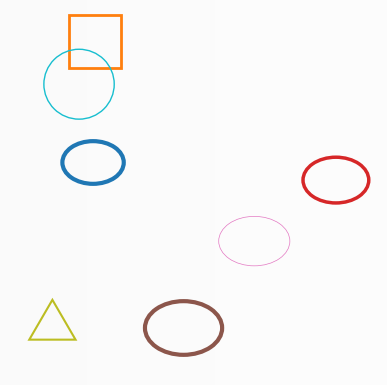[{"shape": "oval", "thickness": 3, "radius": 0.4, "center": [0.24, 0.578]}, {"shape": "square", "thickness": 2, "radius": 0.34, "center": [0.245, 0.893]}, {"shape": "oval", "thickness": 2.5, "radius": 0.42, "center": [0.867, 0.532]}, {"shape": "oval", "thickness": 3, "radius": 0.5, "center": [0.474, 0.148]}, {"shape": "oval", "thickness": 0.5, "radius": 0.46, "center": [0.656, 0.374]}, {"shape": "triangle", "thickness": 1.5, "radius": 0.34, "center": [0.135, 0.152]}, {"shape": "circle", "thickness": 1, "radius": 0.45, "center": [0.204, 0.781]}]